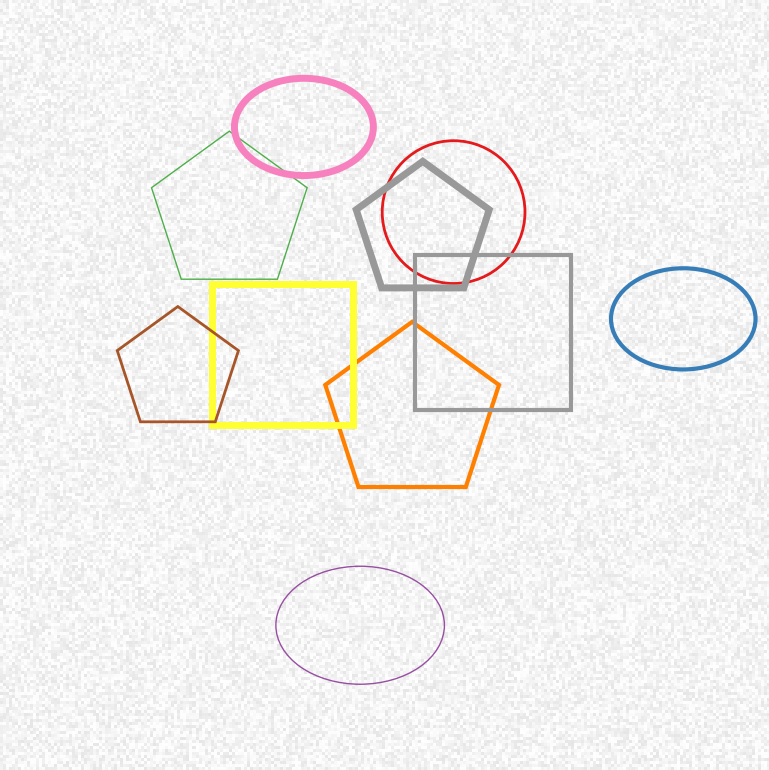[{"shape": "circle", "thickness": 1, "radius": 0.46, "center": [0.589, 0.725]}, {"shape": "oval", "thickness": 1.5, "radius": 0.47, "center": [0.887, 0.586]}, {"shape": "pentagon", "thickness": 0.5, "radius": 0.53, "center": [0.298, 0.723]}, {"shape": "oval", "thickness": 0.5, "radius": 0.55, "center": [0.468, 0.188]}, {"shape": "pentagon", "thickness": 1.5, "radius": 0.59, "center": [0.535, 0.463]}, {"shape": "square", "thickness": 2.5, "radius": 0.46, "center": [0.366, 0.54]}, {"shape": "pentagon", "thickness": 1, "radius": 0.41, "center": [0.231, 0.519]}, {"shape": "oval", "thickness": 2.5, "radius": 0.45, "center": [0.395, 0.835]}, {"shape": "pentagon", "thickness": 2.5, "radius": 0.45, "center": [0.549, 0.7]}, {"shape": "square", "thickness": 1.5, "radius": 0.5, "center": [0.64, 0.568]}]